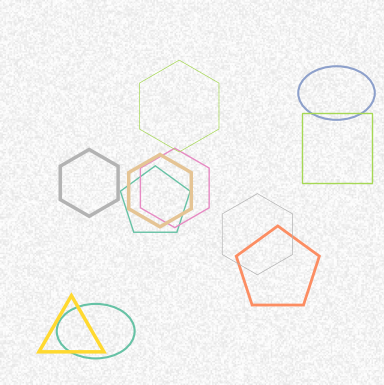[{"shape": "oval", "thickness": 1.5, "radius": 0.51, "center": [0.249, 0.14]}, {"shape": "pentagon", "thickness": 1, "radius": 0.48, "center": [0.403, 0.474]}, {"shape": "pentagon", "thickness": 2, "radius": 0.57, "center": [0.722, 0.3]}, {"shape": "oval", "thickness": 1.5, "radius": 0.5, "center": [0.874, 0.758]}, {"shape": "hexagon", "thickness": 1, "radius": 0.52, "center": [0.454, 0.512]}, {"shape": "hexagon", "thickness": 0.5, "radius": 0.6, "center": [0.465, 0.725]}, {"shape": "square", "thickness": 1, "radius": 0.45, "center": [0.875, 0.614]}, {"shape": "triangle", "thickness": 2.5, "radius": 0.49, "center": [0.186, 0.135]}, {"shape": "hexagon", "thickness": 2.5, "radius": 0.47, "center": [0.416, 0.505]}, {"shape": "hexagon", "thickness": 2.5, "radius": 0.43, "center": [0.232, 0.525]}, {"shape": "hexagon", "thickness": 0.5, "radius": 0.53, "center": [0.669, 0.392]}]